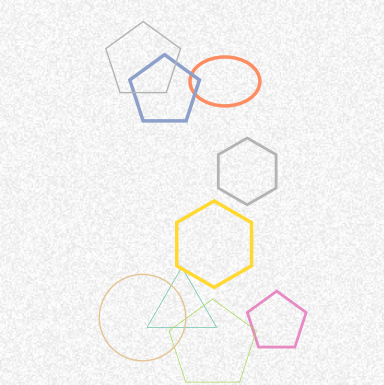[{"shape": "triangle", "thickness": 0.5, "radius": 0.52, "center": [0.472, 0.202]}, {"shape": "oval", "thickness": 2.5, "radius": 0.45, "center": [0.584, 0.788]}, {"shape": "pentagon", "thickness": 2.5, "radius": 0.48, "center": [0.428, 0.763]}, {"shape": "pentagon", "thickness": 2, "radius": 0.4, "center": [0.719, 0.164]}, {"shape": "pentagon", "thickness": 0.5, "radius": 0.6, "center": [0.552, 0.104]}, {"shape": "hexagon", "thickness": 2.5, "radius": 0.56, "center": [0.556, 0.366]}, {"shape": "circle", "thickness": 1, "radius": 0.56, "center": [0.37, 0.175]}, {"shape": "pentagon", "thickness": 1, "radius": 0.51, "center": [0.372, 0.842]}, {"shape": "hexagon", "thickness": 2, "radius": 0.43, "center": [0.642, 0.555]}]